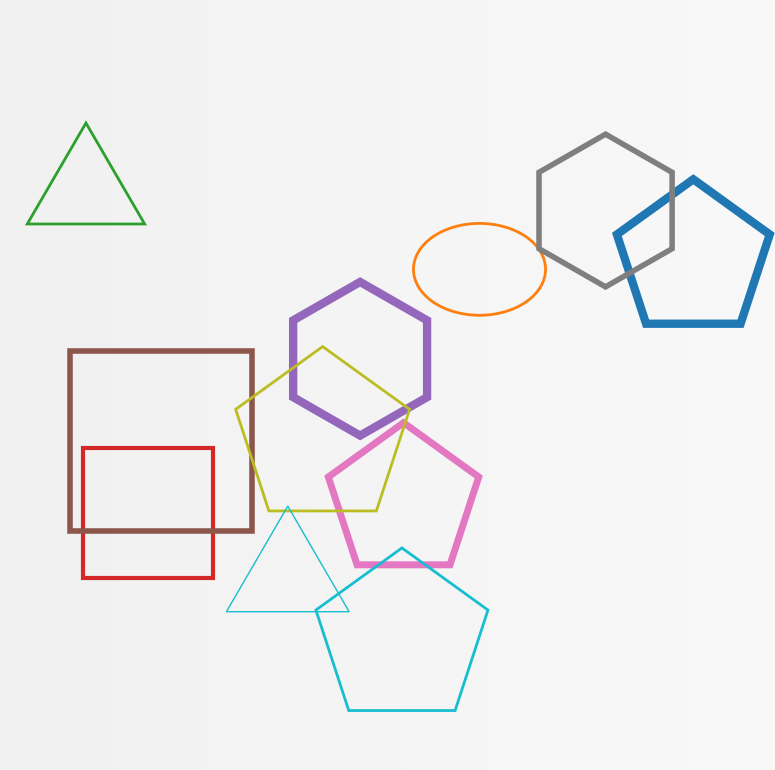[{"shape": "pentagon", "thickness": 3, "radius": 0.52, "center": [0.895, 0.663]}, {"shape": "oval", "thickness": 1, "radius": 0.43, "center": [0.619, 0.65]}, {"shape": "triangle", "thickness": 1, "radius": 0.44, "center": [0.111, 0.753]}, {"shape": "square", "thickness": 1.5, "radius": 0.42, "center": [0.191, 0.334]}, {"shape": "hexagon", "thickness": 3, "radius": 0.5, "center": [0.465, 0.534]}, {"shape": "square", "thickness": 2, "radius": 0.59, "center": [0.208, 0.427]}, {"shape": "pentagon", "thickness": 2.5, "radius": 0.51, "center": [0.521, 0.349]}, {"shape": "hexagon", "thickness": 2, "radius": 0.5, "center": [0.781, 0.727]}, {"shape": "pentagon", "thickness": 1, "radius": 0.59, "center": [0.416, 0.432]}, {"shape": "pentagon", "thickness": 1, "radius": 0.58, "center": [0.519, 0.172]}, {"shape": "triangle", "thickness": 0.5, "radius": 0.46, "center": [0.371, 0.251]}]